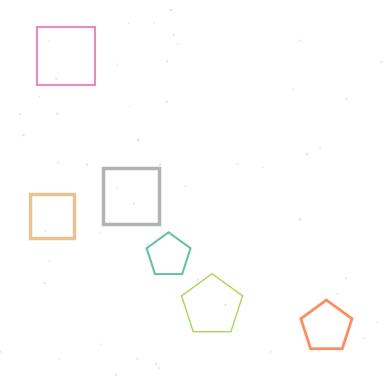[{"shape": "pentagon", "thickness": 1.5, "radius": 0.3, "center": [0.438, 0.337]}, {"shape": "pentagon", "thickness": 2, "radius": 0.35, "center": [0.848, 0.151]}, {"shape": "square", "thickness": 1.5, "radius": 0.38, "center": [0.171, 0.855]}, {"shape": "pentagon", "thickness": 1, "radius": 0.42, "center": [0.551, 0.206]}, {"shape": "square", "thickness": 2.5, "radius": 0.29, "center": [0.135, 0.439]}, {"shape": "square", "thickness": 2.5, "radius": 0.36, "center": [0.341, 0.49]}]